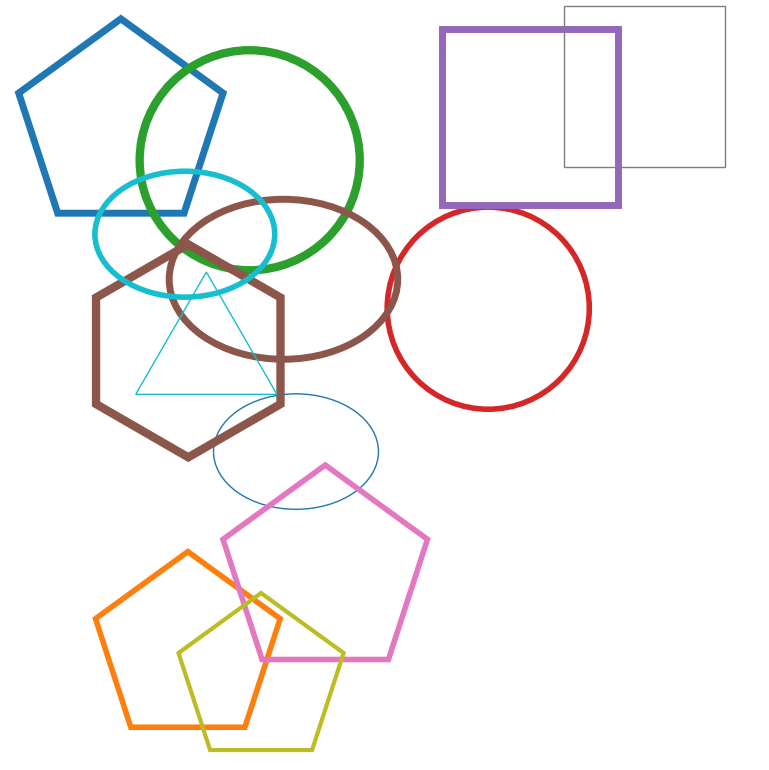[{"shape": "oval", "thickness": 0.5, "radius": 0.54, "center": [0.384, 0.414]}, {"shape": "pentagon", "thickness": 2.5, "radius": 0.7, "center": [0.157, 0.836]}, {"shape": "pentagon", "thickness": 2, "radius": 0.63, "center": [0.244, 0.158]}, {"shape": "circle", "thickness": 3, "radius": 0.71, "center": [0.324, 0.792]}, {"shape": "circle", "thickness": 2, "radius": 0.66, "center": [0.634, 0.6]}, {"shape": "square", "thickness": 2.5, "radius": 0.57, "center": [0.689, 0.848]}, {"shape": "oval", "thickness": 2.5, "radius": 0.74, "center": [0.368, 0.637]}, {"shape": "hexagon", "thickness": 3, "radius": 0.69, "center": [0.245, 0.544]}, {"shape": "pentagon", "thickness": 2, "radius": 0.7, "center": [0.422, 0.256]}, {"shape": "square", "thickness": 0.5, "radius": 0.52, "center": [0.837, 0.888]}, {"shape": "pentagon", "thickness": 1.5, "radius": 0.56, "center": [0.339, 0.117]}, {"shape": "oval", "thickness": 2, "radius": 0.58, "center": [0.24, 0.696]}, {"shape": "triangle", "thickness": 0.5, "radius": 0.53, "center": [0.268, 0.541]}]